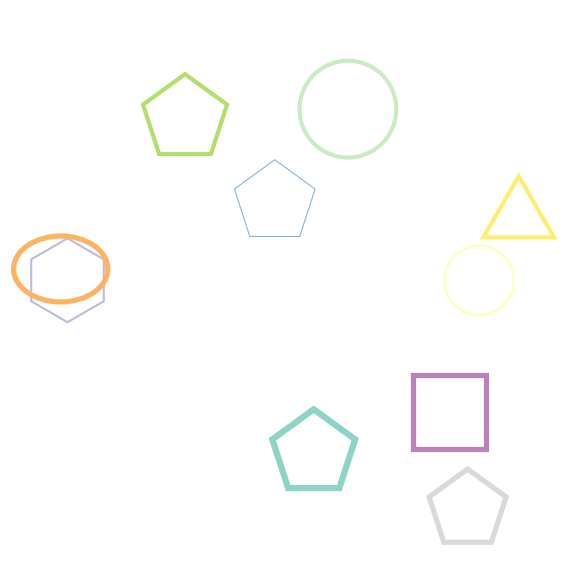[{"shape": "pentagon", "thickness": 3, "radius": 0.38, "center": [0.543, 0.215]}, {"shape": "circle", "thickness": 1, "radius": 0.3, "center": [0.83, 0.514]}, {"shape": "hexagon", "thickness": 1, "radius": 0.36, "center": [0.117, 0.514]}, {"shape": "pentagon", "thickness": 0.5, "radius": 0.37, "center": [0.476, 0.649]}, {"shape": "oval", "thickness": 2.5, "radius": 0.41, "center": [0.105, 0.533]}, {"shape": "pentagon", "thickness": 2, "radius": 0.38, "center": [0.32, 0.794]}, {"shape": "pentagon", "thickness": 2.5, "radius": 0.35, "center": [0.81, 0.117]}, {"shape": "square", "thickness": 2.5, "radius": 0.32, "center": [0.779, 0.286]}, {"shape": "circle", "thickness": 2, "radius": 0.42, "center": [0.602, 0.81]}, {"shape": "triangle", "thickness": 2, "radius": 0.35, "center": [0.898, 0.623]}]